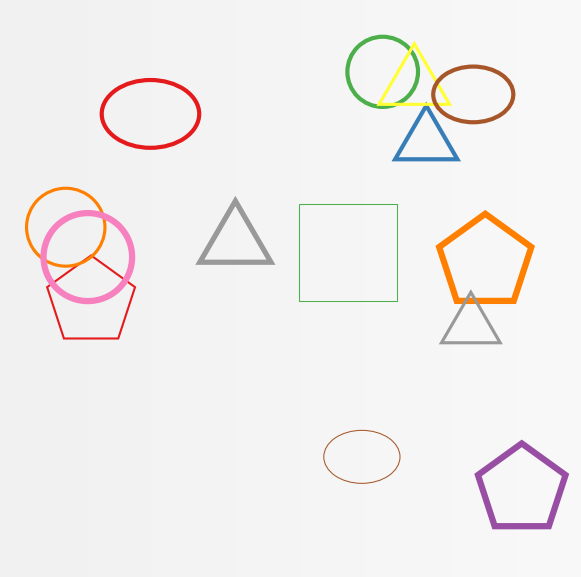[{"shape": "oval", "thickness": 2, "radius": 0.42, "center": [0.259, 0.802]}, {"shape": "pentagon", "thickness": 1, "radius": 0.4, "center": [0.157, 0.477]}, {"shape": "triangle", "thickness": 2, "radius": 0.31, "center": [0.733, 0.754]}, {"shape": "square", "thickness": 0.5, "radius": 0.42, "center": [0.599, 0.562]}, {"shape": "circle", "thickness": 2, "radius": 0.3, "center": [0.658, 0.875]}, {"shape": "pentagon", "thickness": 3, "radius": 0.4, "center": [0.898, 0.152]}, {"shape": "pentagon", "thickness": 3, "radius": 0.42, "center": [0.835, 0.546]}, {"shape": "circle", "thickness": 1.5, "radius": 0.34, "center": [0.113, 0.606]}, {"shape": "triangle", "thickness": 1.5, "radius": 0.35, "center": [0.713, 0.853]}, {"shape": "oval", "thickness": 2, "radius": 0.34, "center": [0.814, 0.836]}, {"shape": "oval", "thickness": 0.5, "radius": 0.33, "center": [0.623, 0.208]}, {"shape": "circle", "thickness": 3, "radius": 0.38, "center": [0.151, 0.554]}, {"shape": "triangle", "thickness": 2.5, "radius": 0.35, "center": [0.405, 0.58]}, {"shape": "triangle", "thickness": 1.5, "radius": 0.29, "center": [0.81, 0.435]}]